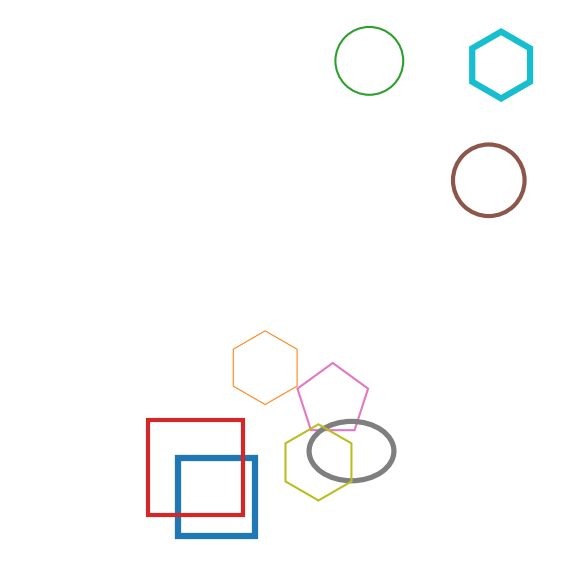[{"shape": "square", "thickness": 3, "radius": 0.34, "center": [0.375, 0.138]}, {"shape": "hexagon", "thickness": 0.5, "radius": 0.32, "center": [0.459, 0.362]}, {"shape": "circle", "thickness": 1, "radius": 0.29, "center": [0.64, 0.894]}, {"shape": "square", "thickness": 2, "radius": 0.41, "center": [0.338, 0.189]}, {"shape": "circle", "thickness": 2, "radius": 0.31, "center": [0.846, 0.687]}, {"shape": "pentagon", "thickness": 1, "radius": 0.32, "center": [0.576, 0.306]}, {"shape": "oval", "thickness": 2.5, "radius": 0.37, "center": [0.609, 0.218]}, {"shape": "hexagon", "thickness": 1, "radius": 0.33, "center": [0.551, 0.198]}, {"shape": "hexagon", "thickness": 3, "radius": 0.29, "center": [0.868, 0.886]}]